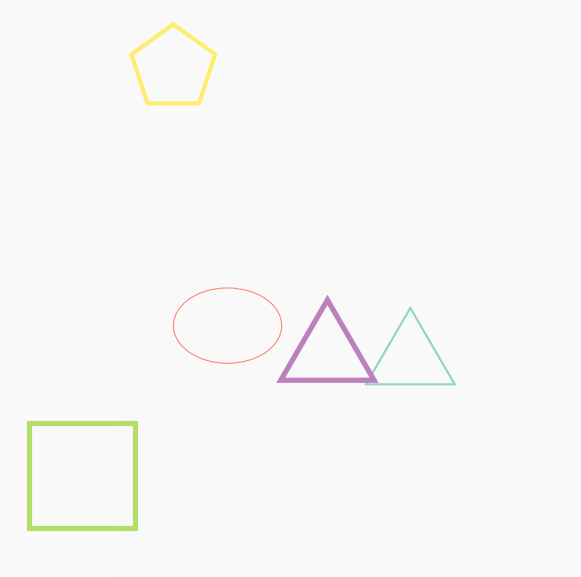[{"shape": "triangle", "thickness": 1, "radius": 0.44, "center": [0.706, 0.378]}, {"shape": "oval", "thickness": 0.5, "radius": 0.47, "center": [0.391, 0.435]}, {"shape": "square", "thickness": 2.5, "radius": 0.46, "center": [0.141, 0.176]}, {"shape": "triangle", "thickness": 2.5, "radius": 0.46, "center": [0.563, 0.387]}, {"shape": "pentagon", "thickness": 2, "radius": 0.38, "center": [0.298, 0.881]}]